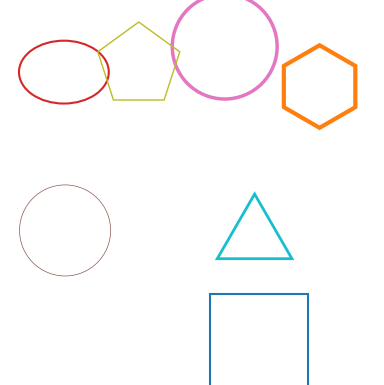[{"shape": "square", "thickness": 1.5, "radius": 0.64, "center": [0.673, 0.11]}, {"shape": "hexagon", "thickness": 3, "radius": 0.54, "center": [0.83, 0.775]}, {"shape": "oval", "thickness": 1.5, "radius": 0.58, "center": [0.166, 0.813]}, {"shape": "circle", "thickness": 0.5, "radius": 0.59, "center": [0.169, 0.401]}, {"shape": "circle", "thickness": 2.5, "radius": 0.68, "center": [0.584, 0.879]}, {"shape": "pentagon", "thickness": 1, "radius": 0.56, "center": [0.36, 0.831]}, {"shape": "triangle", "thickness": 2, "radius": 0.56, "center": [0.661, 0.384]}]